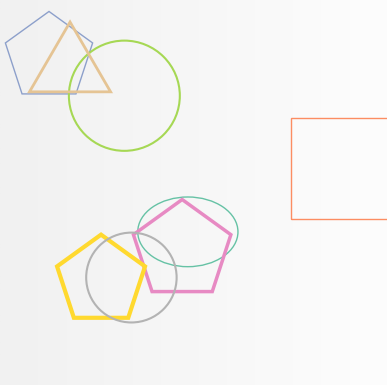[{"shape": "oval", "thickness": 1, "radius": 0.65, "center": [0.485, 0.398]}, {"shape": "square", "thickness": 1, "radius": 0.65, "center": [0.883, 0.562]}, {"shape": "pentagon", "thickness": 1, "radius": 0.59, "center": [0.126, 0.852]}, {"shape": "pentagon", "thickness": 2.5, "radius": 0.66, "center": [0.47, 0.35]}, {"shape": "circle", "thickness": 1.5, "radius": 0.72, "center": [0.321, 0.751]}, {"shape": "pentagon", "thickness": 3, "radius": 0.6, "center": [0.261, 0.271]}, {"shape": "triangle", "thickness": 2, "radius": 0.6, "center": [0.181, 0.822]}, {"shape": "circle", "thickness": 1.5, "radius": 0.58, "center": [0.339, 0.279]}]